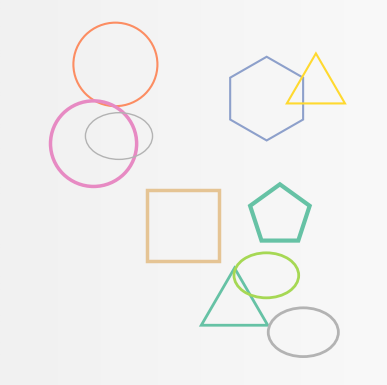[{"shape": "pentagon", "thickness": 3, "radius": 0.4, "center": [0.722, 0.44]}, {"shape": "triangle", "thickness": 2, "radius": 0.5, "center": [0.605, 0.205]}, {"shape": "circle", "thickness": 1.5, "radius": 0.54, "center": [0.298, 0.833]}, {"shape": "hexagon", "thickness": 1.5, "radius": 0.54, "center": [0.688, 0.744]}, {"shape": "circle", "thickness": 2.5, "radius": 0.56, "center": [0.241, 0.627]}, {"shape": "oval", "thickness": 2, "radius": 0.42, "center": [0.687, 0.285]}, {"shape": "triangle", "thickness": 1.5, "radius": 0.43, "center": [0.815, 0.775]}, {"shape": "square", "thickness": 2.5, "radius": 0.46, "center": [0.472, 0.415]}, {"shape": "oval", "thickness": 2, "radius": 0.45, "center": [0.783, 0.137]}, {"shape": "oval", "thickness": 1, "radius": 0.43, "center": [0.307, 0.647]}]